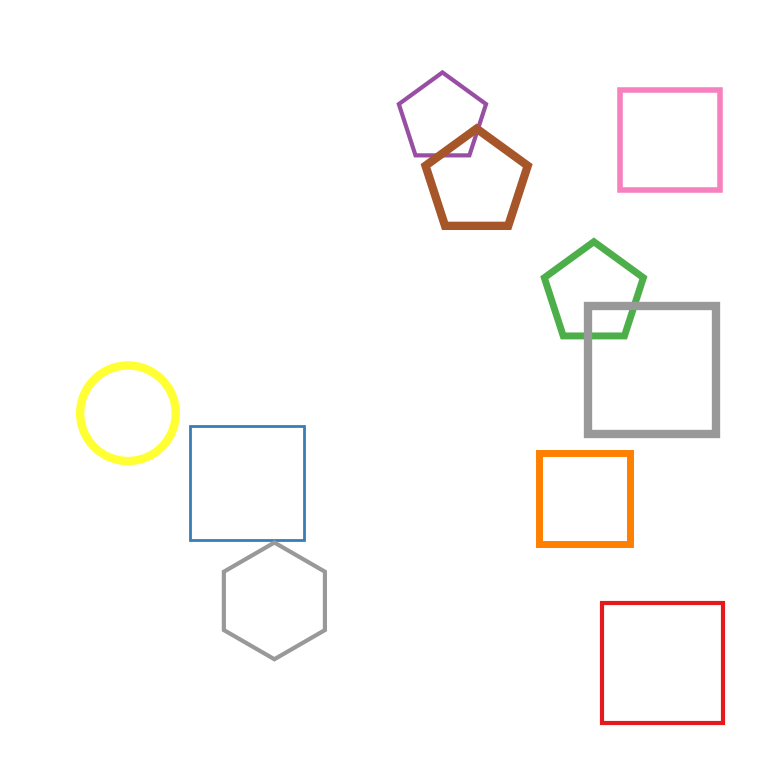[{"shape": "square", "thickness": 1.5, "radius": 0.39, "center": [0.86, 0.139]}, {"shape": "square", "thickness": 1, "radius": 0.37, "center": [0.321, 0.372]}, {"shape": "pentagon", "thickness": 2.5, "radius": 0.34, "center": [0.771, 0.618]}, {"shape": "pentagon", "thickness": 1.5, "radius": 0.3, "center": [0.575, 0.846]}, {"shape": "square", "thickness": 2.5, "radius": 0.3, "center": [0.759, 0.353]}, {"shape": "circle", "thickness": 3, "radius": 0.31, "center": [0.166, 0.463]}, {"shape": "pentagon", "thickness": 3, "radius": 0.35, "center": [0.619, 0.763]}, {"shape": "square", "thickness": 2, "radius": 0.33, "center": [0.871, 0.818]}, {"shape": "square", "thickness": 3, "radius": 0.41, "center": [0.847, 0.52]}, {"shape": "hexagon", "thickness": 1.5, "radius": 0.38, "center": [0.356, 0.22]}]